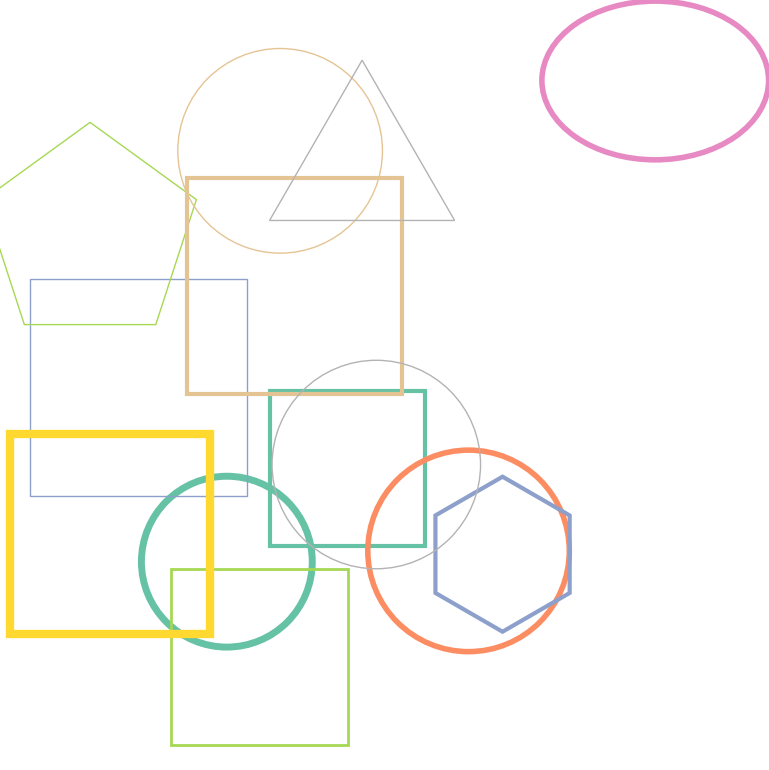[{"shape": "square", "thickness": 1.5, "radius": 0.5, "center": [0.451, 0.392]}, {"shape": "circle", "thickness": 2.5, "radius": 0.55, "center": [0.295, 0.271]}, {"shape": "circle", "thickness": 2, "radius": 0.65, "center": [0.608, 0.285]}, {"shape": "hexagon", "thickness": 1.5, "radius": 0.5, "center": [0.653, 0.28]}, {"shape": "square", "thickness": 0.5, "radius": 0.71, "center": [0.18, 0.497]}, {"shape": "oval", "thickness": 2, "radius": 0.74, "center": [0.851, 0.895]}, {"shape": "square", "thickness": 1, "radius": 0.57, "center": [0.337, 0.147]}, {"shape": "pentagon", "thickness": 0.5, "radius": 0.73, "center": [0.117, 0.696]}, {"shape": "square", "thickness": 3, "radius": 0.65, "center": [0.143, 0.307]}, {"shape": "circle", "thickness": 0.5, "radius": 0.66, "center": [0.364, 0.804]}, {"shape": "square", "thickness": 1.5, "radius": 0.7, "center": [0.382, 0.629]}, {"shape": "circle", "thickness": 0.5, "radius": 0.68, "center": [0.489, 0.397]}, {"shape": "triangle", "thickness": 0.5, "radius": 0.69, "center": [0.47, 0.783]}]